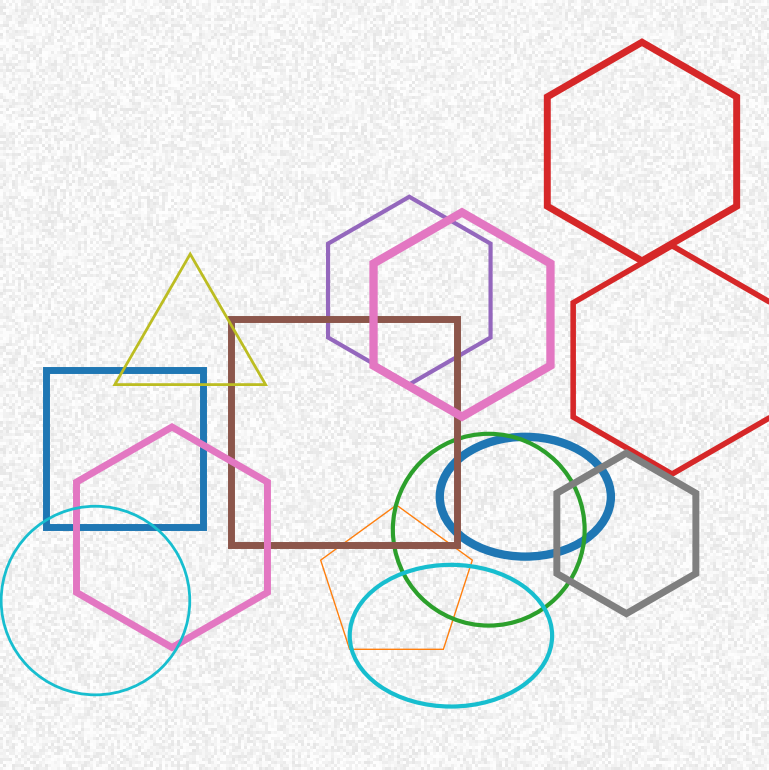[{"shape": "square", "thickness": 2.5, "radius": 0.51, "center": [0.161, 0.418]}, {"shape": "oval", "thickness": 3, "radius": 0.56, "center": [0.682, 0.355]}, {"shape": "pentagon", "thickness": 0.5, "radius": 0.52, "center": [0.515, 0.241]}, {"shape": "circle", "thickness": 1.5, "radius": 0.62, "center": [0.635, 0.312]}, {"shape": "hexagon", "thickness": 2, "radius": 0.74, "center": [0.873, 0.533]}, {"shape": "hexagon", "thickness": 2.5, "radius": 0.71, "center": [0.834, 0.803]}, {"shape": "hexagon", "thickness": 1.5, "radius": 0.61, "center": [0.532, 0.623]}, {"shape": "square", "thickness": 2.5, "radius": 0.74, "center": [0.447, 0.439]}, {"shape": "hexagon", "thickness": 3, "radius": 0.66, "center": [0.6, 0.591]}, {"shape": "hexagon", "thickness": 2.5, "radius": 0.72, "center": [0.223, 0.302]}, {"shape": "hexagon", "thickness": 2.5, "radius": 0.52, "center": [0.813, 0.307]}, {"shape": "triangle", "thickness": 1, "radius": 0.57, "center": [0.247, 0.557]}, {"shape": "oval", "thickness": 1.5, "radius": 0.66, "center": [0.586, 0.174]}, {"shape": "circle", "thickness": 1, "radius": 0.61, "center": [0.124, 0.22]}]